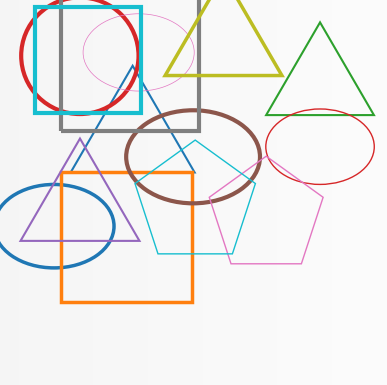[{"shape": "oval", "thickness": 2.5, "radius": 0.77, "center": [0.139, 0.413]}, {"shape": "triangle", "thickness": 1.5, "radius": 0.92, "center": [0.342, 0.644]}, {"shape": "square", "thickness": 2.5, "radius": 0.84, "center": [0.326, 0.384]}, {"shape": "triangle", "thickness": 1.5, "radius": 0.8, "center": [0.826, 0.781]}, {"shape": "oval", "thickness": 1, "radius": 0.7, "center": [0.826, 0.619]}, {"shape": "circle", "thickness": 3, "radius": 0.76, "center": [0.206, 0.855]}, {"shape": "triangle", "thickness": 1.5, "radius": 0.89, "center": [0.206, 0.463]}, {"shape": "oval", "thickness": 3, "radius": 0.86, "center": [0.498, 0.593]}, {"shape": "oval", "thickness": 0.5, "radius": 0.72, "center": [0.358, 0.864]}, {"shape": "pentagon", "thickness": 1, "radius": 0.77, "center": [0.687, 0.44]}, {"shape": "square", "thickness": 3, "radius": 0.89, "center": [0.336, 0.837]}, {"shape": "triangle", "thickness": 2.5, "radius": 0.87, "center": [0.577, 0.891]}, {"shape": "square", "thickness": 3, "radius": 0.69, "center": [0.227, 0.844]}, {"shape": "pentagon", "thickness": 1, "radius": 0.82, "center": [0.504, 0.473]}]